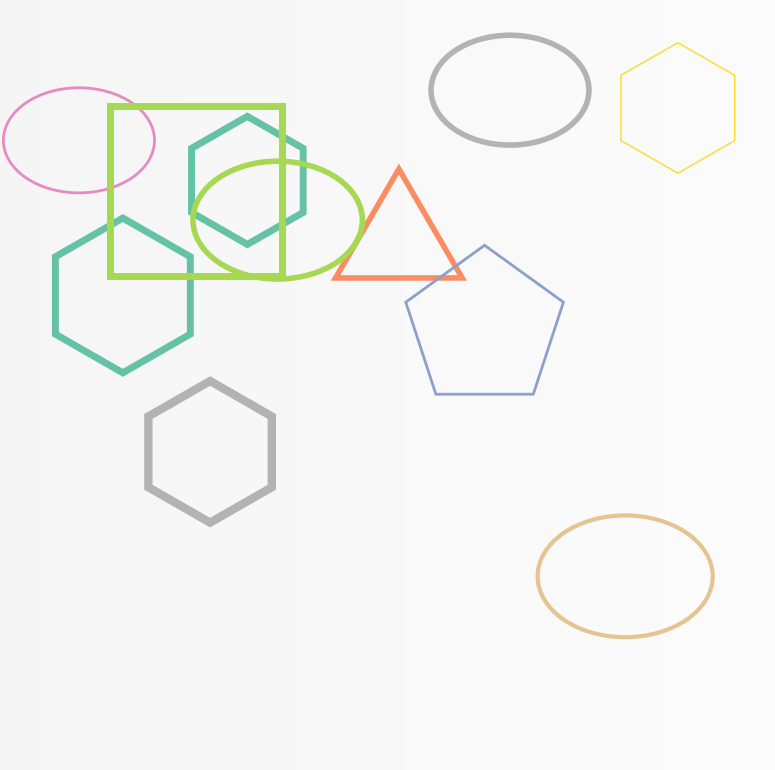[{"shape": "hexagon", "thickness": 2.5, "radius": 0.42, "center": [0.319, 0.766]}, {"shape": "hexagon", "thickness": 2.5, "radius": 0.5, "center": [0.159, 0.616]}, {"shape": "triangle", "thickness": 2, "radius": 0.47, "center": [0.515, 0.686]}, {"shape": "pentagon", "thickness": 1, "radius": 0.53, "center": [0.625, 0.575]}, {"shape": "oval", "thickness": 1, "radius": 0.49, "center": [0.102, 0.818]}, {"shape": "oval", "thickness": 2, "radius": 0.55, "center": [0.358, 0.714]}, {"shape": "square", "thickness": 2.5, "radius": 0.55, "center": [0.253, 0.752]}, {"shape": "hexagon", "thickness": 0.5, "radius": 0.42, "center": [0.875, 0.86]}, {"shape": "oval", "thickness": 1.5, "radius": 0.56, "center": [0.807, 0.252]}, {"shape": "oval", "thickness": 2, "radius": 0.51, "center": [0.658, 0.883]}, {"shape": "hexagon", "thickness": 3, "radius": 0.46, "center": [0.271, 0.413]}]